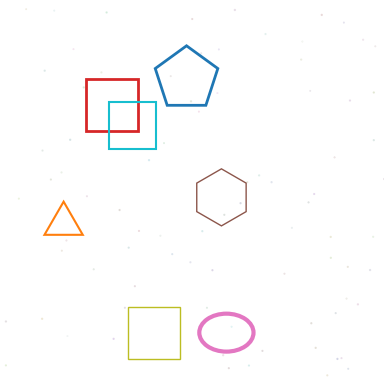[{"shape": "pentagon", "thickness": 2, "radius": 0.43, "center": [0.485, 0.796]}, {"shape": "triangle", "thickness": 1.5, "radius": 0.29, "center": [0.165, 0.419]}, {"shape": "square", "thickness": 2, "radius": 0.34, "center": [0.291, 0.726]}, {"shape": "hexagon", "thickness": 1, "radius": 0.37, "center": [0.575, 0.487]}, {"shape": "oval", "thickness": 3, "radius": 0.35, "center": [0.588, 0.136]}, {"shape": "square", "thickness": 1, "radius": 0.34, "center": [0.4, 0.134]}, {"shape": "square", "thickness": 1.5, "radius": 0.3, "center": [0.343, 0.675]}]